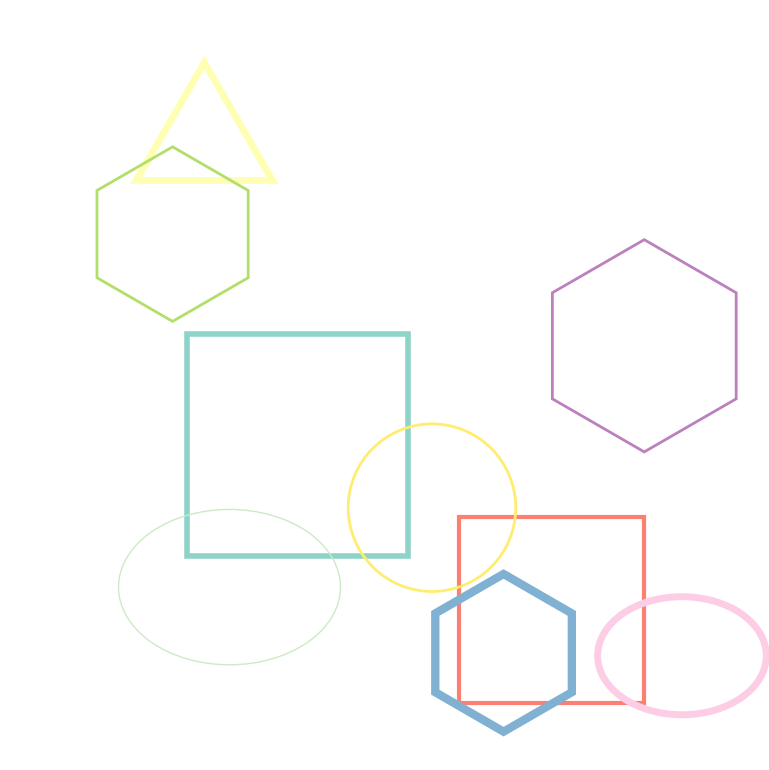[{"shape": "square", "thickness": 2, "radius": 0.72, "center": [0.386, 0.422]}, {"shape": "triangle", "thickness": 2.5, "radius": 0.51, "center": [0.265, 0.817]}, {"shape": "square", "thickness": 1.5, "radius": 0.6, "center": [0.716, 0.208]}, {"shape": "hexagon", "thickness": 3, "radius": 0.51, "center": [0.654, 0.152]}, {"shape": "hexagon", "thickness": 1, "radius": 0.57, "center": [0.224, 0.696]}, {"shape": "oval", "thickness": 2.5, "radius": 0.55, "center": [0.886, 0.148]}, {"shape": "hexagon", "thickness": 1, "radius": 0.69, "center": [0.837, 0.551]}, {"shape": "oval", "thickness": 0.5, "radius": 0.72, "center": [0.298, 0.238]}, {"shape": "circle", "thickness": 1, "radius": 0.54, "center": [0.561, 0.341]}]